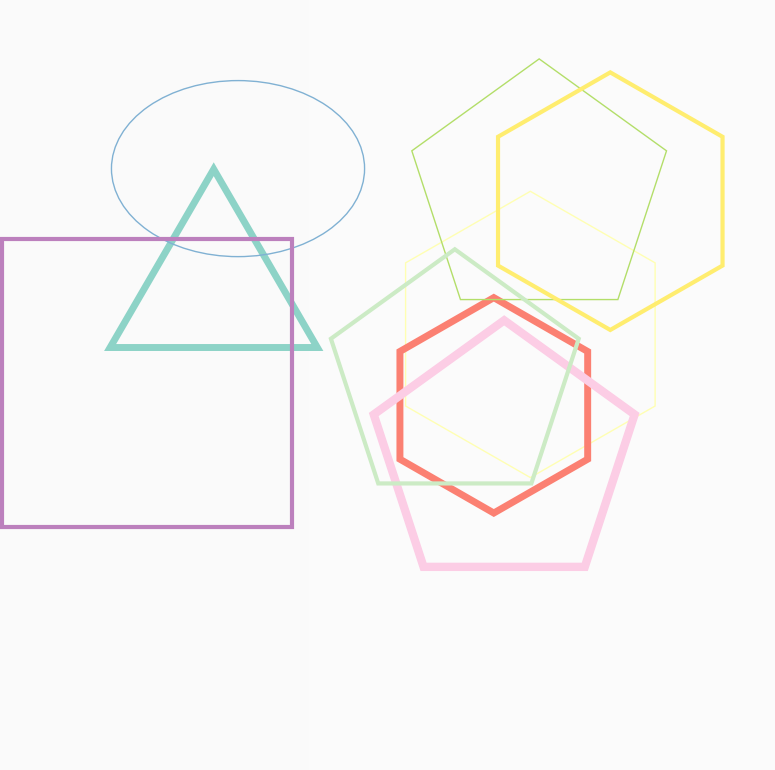[{"shape": "triangle", "thickness": 2.5, "radius": 0.77, "center": [0.276, 0.626]}, {"shape": "hexagon", "thickness": 0.5, "radius": 0.93, "center": [0.684, 0.566]}, {"shape": "hexagon", "thickness": 2.5, "radius": 0.7, "center": [0.637, 0.474]}, {"shape": "oval", "thickness": 0.5, "radius": 0.82, "center": [0.307, 0.781]}, {"shape": "pentagon", "thickness": 0.5, "radius": 0.86, "center": [0.696, 0.751]}, {"shape": "pentagon", "thickness": 3, "radius": 0.88, "center": [0.651, 0.407]}, {"shape": "square", "thickness": 1.5, "radius": 0.94, "center": [0.19, 0.503]}, {"shape": "pentagon", "thickness": 1.5, "radius": 0.84, "center": [0.587, 0.508]}, {"shape": "hexagon", "thickness": 1.5, "radius": 0.84, "center": [0.787, 0.739]}]